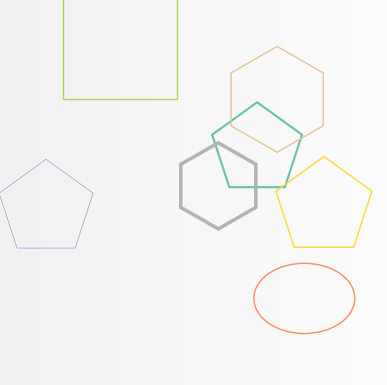[{"shape": "pentagon", "thickness": 1.5, "radius": 0.61, "center": [0.663, 0.612]}, {"shape": "oval", "thickness": 1, "radius": 0.65, "center": [0.785, 0.225]}, {"shape": "pentagon", "thickness": 0.5, "radius": 0.64, "center": [0.119, 0.459]}, {"shape": "square", "thickness": 1, "radius": 0.73, "center": [0.31, 0.889]}, {"shape": "pentagon", "thickness": 1, "radius": 0.65, "center": [0.836, 0.463]}, {"shape": "hexagon", "thickness": 1, "radius": 0.69, "center": [0.715, 0.742]}, {"shape": "hexagon", "thickness": 2.5, "radius": 0.56, "center": [0.563, 0.517]}]